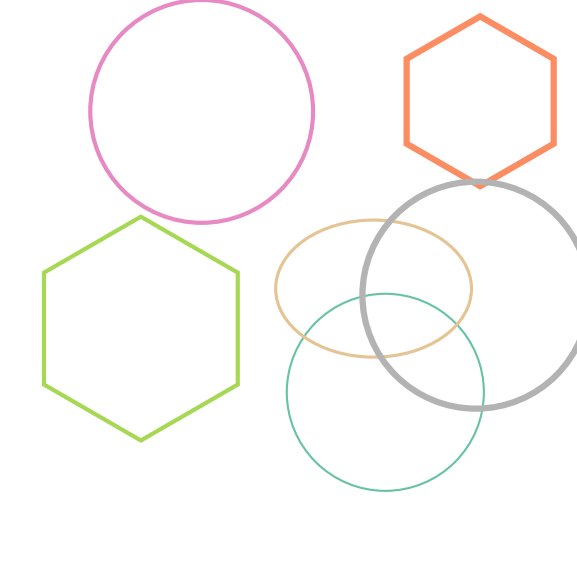[{"shape": "circle", "thickness": 1, "radius": 0.85, "center": [0.667, 0.32]}, {"shape": "hexagon", "thickness": 3, "radius": 0.74, "center": [0.831, 0.824]}, {"shape": "circle", "thickness": 2, "radius": 0.96, "center": [0.349, 0.806]}, {"shape": "hexagon", "thickness": 2, "radius": 0.97, "center": [0.244, 0.43]}, {"shape": "oval", "thickness": 1.5, "radius": 0.85, "center": [0.647, 0.499]}, {"shape": "circle", "thickness": 3, "radius": 0.98, "center": [0.824, 0.488]}]